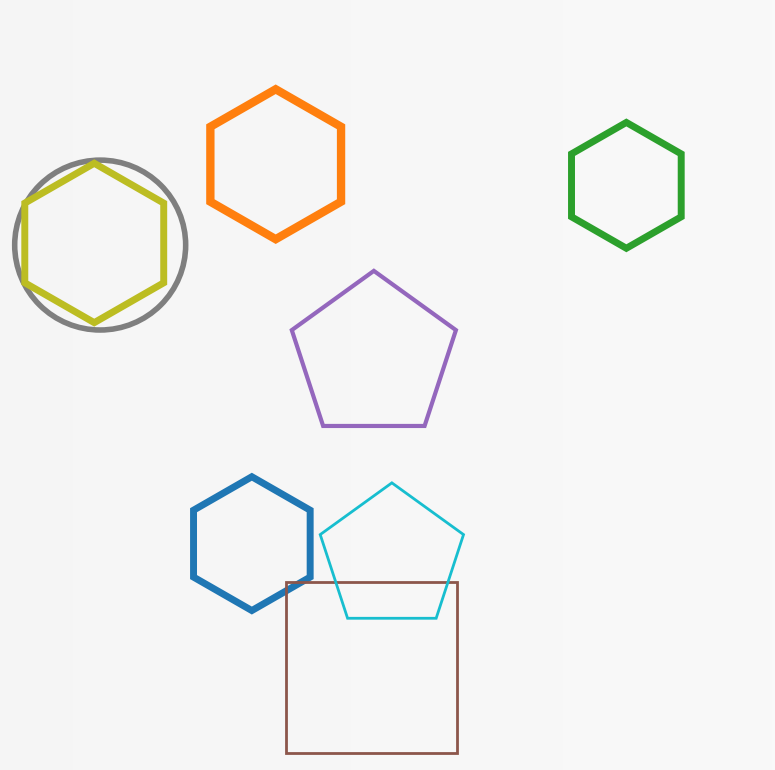[{"shape": "hexagon", "thickness": 2.5, "radius": 0.43, "center": [0.325, 0.294]}, {"shape": "hexagon", "thickness": 3, "radius": 0.49, "center": [0.356, 0.787]}, {"shape": "hexagon", "thickness": 2.5, "radius": 0.41, "center": [0.808, 0.759]}, {"shape": "pentagon", "thickness": 1.5, "radius": 0.56, "center": [0.482, 0.537]}, {"shape": "square", "thickness": 1, "radius": 0.55, "center": [0.48, 0.133]}, {"shape": "circle", "thickness": 2, "radius": 0.55, "center": [0.129, 0.682]}, {"shape": "hexagon", "thickness": 2.5, "radius": 0.52, "center": [0.122, 0.684]}, {"shape": "pentagon", "thickness": 1, "radius": 0.49, "center": [0.506, 0.276]}]